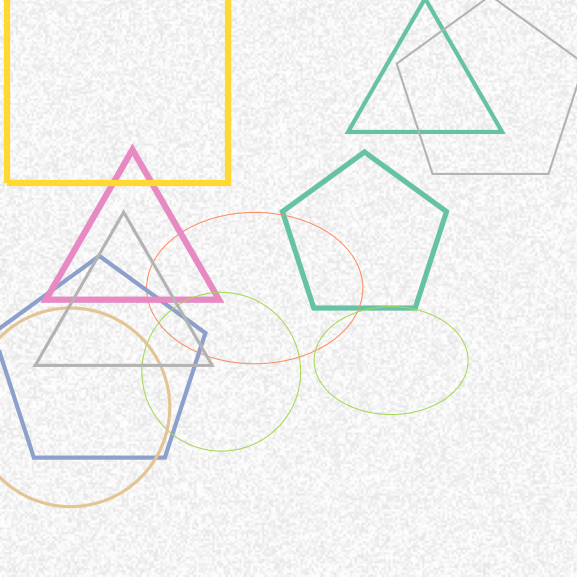[{"shape": "pentagon", "thickness": 2.5, "radius": 0.75, "center": [0.631, 0.587]}, {"shape": "triangle", "thickness": 2, "radius": 0.77, "center": [0.736, 0.848]}, {"shape": "oval", "thickness": 0.5, "radius": 0.94, "center": [0.441, 0.5]}, {"shape": "pentagon", "thickness": 2, "radius": 0.97, "center": [0.172, 0.363]}, {"shape": "triangle", "thickness": 3, "radius": 0.87, "center": [0.229, 0.567]}, {"shape": "oval", "thickness": 0.5, "radius": 0.67, "center": [0.677, 0.375]}, {"shape": "circle", "thickness": 0.5, "radius": 0.69, "center": [0.383, 0.355]}, {"shape": "square", "thickness": 3, "radius": 0.96, "center": [0.204, 0.873]}, {"shape": "circle", "thickness": 1.5, "radius": 0.86, "center": [0.122, 0.294]}, {"shape": "pentagon", "thickness": 1, "radius": 0.85, "center": [0.849, 0.836]}, {"shape": "triangle", "thickness": 1.5, "radius": 0.88, "center": [0.214, 0.455]}]